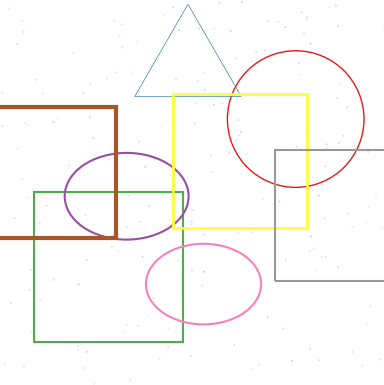[{"shape": "circle", "thickness": 1, "radius": 0.89, "center": [0.768, 0.691]}, {"shape": "triangle", "thickness": 0.5, "radius": 0.8, "center": [0.488, 0.829]}, {"shape": "square", "thickness": 1.5, "radius": 0.97, "center": [0.282, 0.307]}, {"shape": "oval", "thickness": 1.5, "radius": 0.8, "center": [0.329, 0.49]}, {"shape": "square", "thickness": 2, "radius": 0.87, "center": [0.623, 0.583]}, {"shape": "square", "thickness": 3, "radius": 0.85, "center": [0.131, 0.551]}, {"shape": "oval", "thickness": 1.5, "radius": 0.75, "center": [0.529, 0.262]}, {"shape": "square", "thickness": 1.5, "radius": 0.85, "center": [0.885, 0.44]}]